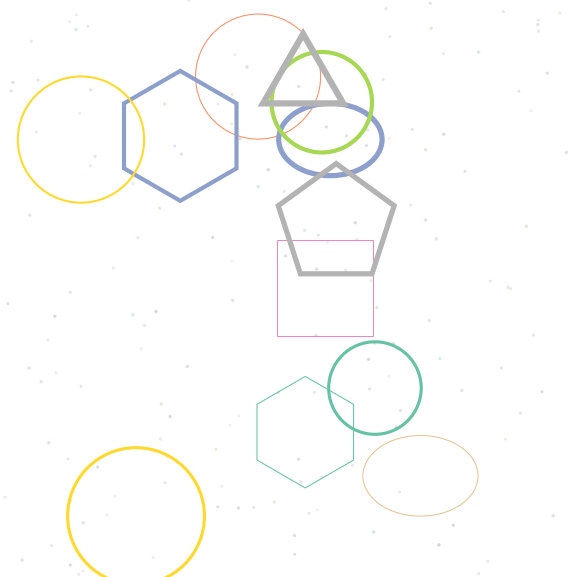[{"shape": "circle", "thickness": 1.5, "radius": 0.4, "center": [0.649, 0.327]}, {"shape": "hexagon", "thickness": 0.5, "radius": 0.48, "center": [0.529, 0.251]}, {"shape": "circle", "thickness": 0.5, "radius": 0.54, "center": [0.447, 0.867]}, {"shape": "oval", "thickness": 2.5, "radius": 0.45, "center": [0.572, 0.758]}, {"shape": "hexagon", "thickness": 2, "radius": 0.56, "center": [0.312, 0.764]}, {"shape": "square", "thickness": 0.5, "radius": 0.42, "center": [0.563, 0.5]}, {"shape": "circle", "thickness": 2, "radius": 0.44, "center": [0.557, 0.822]}, {"shape": "circle", "thickness": 1, "radius": 0.55, "center": [0.14, 0.757]}, {"shape": "circle", "thickness": 1.5, "radius": 0.59, "center": [0.236, 0.105]}, {"shape": "oval", "thickness": 0.5, "radius": 0.5, "center": [0.728, 0.175]}, {"shape": "triangle", "thickness": 3, "radius": 0.4, "center": [0.525, 0.86]}, {"shape": "pentagon", "thickness": 2.5, "radius": 0.53, "center": [0.582, 0.61]}]